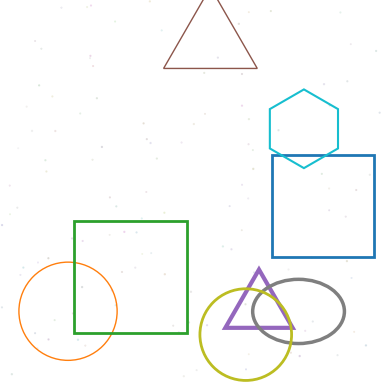[{"shape": "square", "thickness": 2, "radius": 0.66, "center": [0.84, 0.466]}, {"shape": "circle", "thickness": 1, "radius": 0.64, "center": [0.177, 0.192]}, {"shape": "square", "thickness": 2, "radius": 0.73, "center": [0.338, 0.281]}, {"shape": "triangle", "thickness": 3, "radius": 0.5, "center": [0.673, 0.199]}, {"shape": "triangle", "thickness": 1, "radius": 0.7, "center": [0.547, 0.892]}, {"shape": "oval", "thickness": 2.5, "radius": 0.6, "center": [0.775, 0.191]}, {"shape": "circle", "thickness": 2, "radius": 0.6, "center": [0.638, 0.131]}, {"shape": "hexagon", "thickness": 1.5, "radius": 0.51, "center": [0.789, 0.666]}]